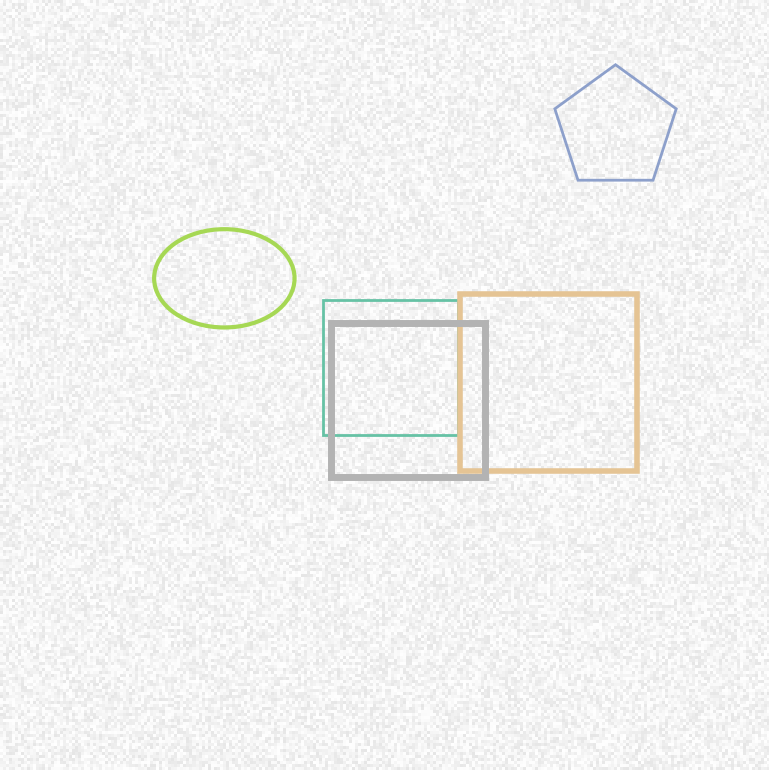[{"shape": "square", "thickness": 1, "radius": 0.44, "center": [0.507, 0.522]}, {"shape": "pentagon", "thickness": 1, "radius": 0.41, "center": [0.799, 0.833]}, {"shape": "oval", "thickness": 1.5, "radius": 0.46, "center": [0.291, 0.639]}, {"shape": "square", "thickness": 2, "radius": 0.57, "center": [0.713, 0.504]}, {"shape": "square", "thickness": 2.5, "radius": 0.5, "center": [0.53, 0.48]}]